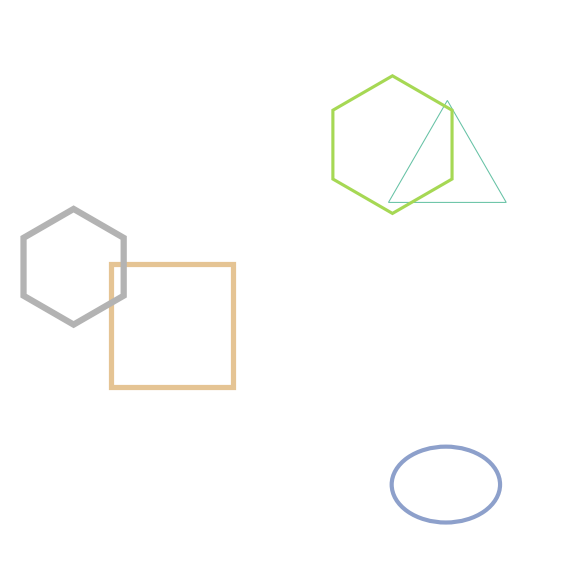[{"shape": "triangle", "thickness": 0.5, "radius": 0.59, "center": [0.775, 0.707]}, {"shape": "oval", "thickness": 2, "radius": 0.47, "center": [0.772, 0.16]}, {"shape": "hexagon", "thickness": 1.5, "radius": 0.6, "center": [0.68, 0.749]}, {"shape": "square", "thickness": 2.5, "radius": 0.53, "center": [0.299, 0.436]}, {"shape": "hexagon", "thickness": 3, "radius": 0.5, "center": [0.127, 0.537]}]